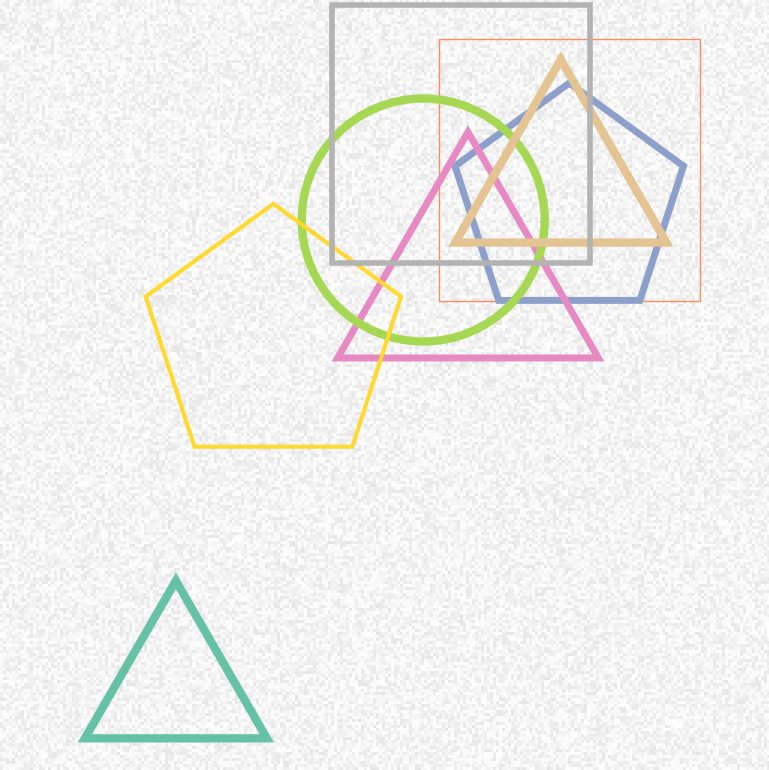[{"shape": "triangle", "thickness": 3, "radius": 0.68, "center": [0.228, 0.109]}, {"shape": "square", "thickness": 0.5, "radius": 0.85, "center": [0.74, 0.779]}, {"shape": "pentagon", "thickness": 2.5, "radius": 0.78, "center": [0.739, 0.736]}, {"shape": "triangle", "thickness": 2.5, "radius": 0.98, "center": [0.608, 0.633]}, {"shape": "circle", "thickness": 3, "radius": 0.79, "center": [0.55, 0.714]}, {"shape": "pentagon", "thickness": 1.5, "radius": 0.87, "center": [0.355, 0.561]}, {"shape": "triangle", "thickness": 3, "radius": 0.79, "center": [0.728, 0.764]}, {"shape": "square", "thickness": 2, "radius": 0.84, "center": [0.598, 0.827]}]